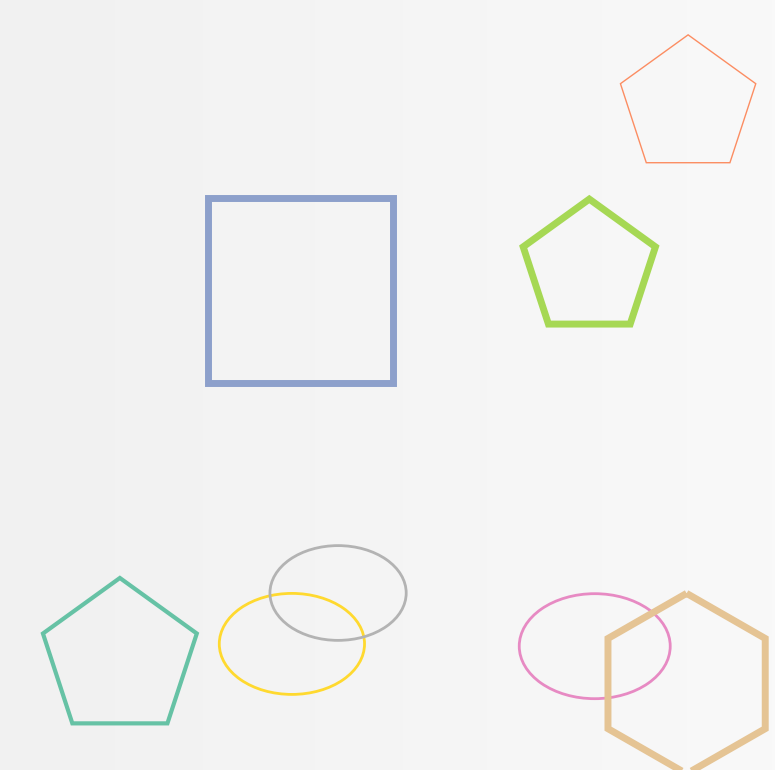[{"shape": "pentagon", "thickness": 1.5, "radius": 0.52, "center": [0.155, 0.145]}, {"shape": "pentagon", "thickness": 0.5, "radius": 0.46, "center": [0.888, 0.863]}, {"shape": "square", "thickness": 2.5, "radius": 0.6, "center": [0.388, 0.622]}, {"shape": "oval", "thickness": 1, "radius": 0.49, "center": [0.767, 0.161]}, {"shape": "pentagon", "thickness": 2.5, "radius": 0.45, "center": [0.76, 0.652]}, {"shape": "oval", "thickness": 1, "radius": 0.47, "center": [0.377, 0.164]}, {"shape": "hexagon", "thickness": 2.5, "radius": 0.59, "center": [0.886, 0.112]}, {"shape": "oval", "thickness": 1, "radius": 0.44, "center": [0.436, 0.23]}]